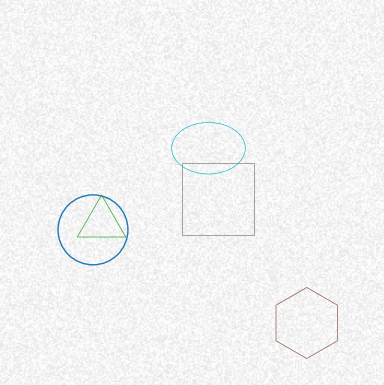[{"shape": "circle", "thickness": 1, "radius": 0.45, "center": [0.242, 0.403]}, {"shape": "triangle", "thickness": 0.5, "radius": 0.36, "center": [0.264, 0.421]}, {"shape": "hexagon", "thickness": 0.5, "radius": 0.46, "center": [0.797, 0.161]}, {"shape": "square", "thickness": 0.5, "radius": 0.47, "center": [0.566, 0.483]}, {"shape": "oval", "thickness": 0.5, "radius": 0.48, "center": [0.542, 0.615]}]